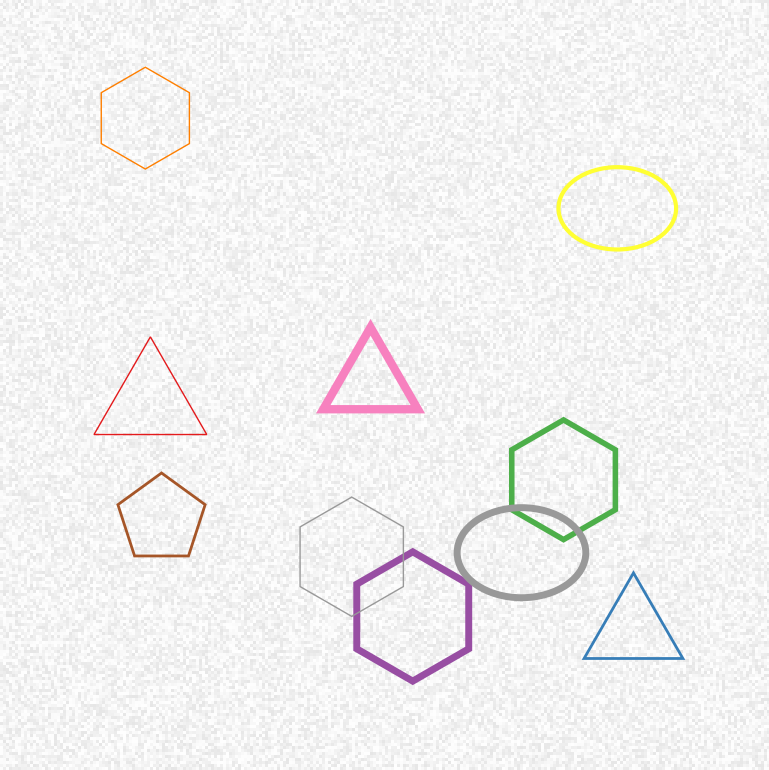[{"shape": "triangle", "thickness": 0.5, "radius": 0.42, "center": [0.195, 0.478]}, {"shape": "triangle", "thickness": 1, "radius": 0.37, "center": [0.823, 0.182]}, {"shape": "hexagon", "thickness": 2, "radius": 0.39, "center": [0.732, 0.377]}, {"shape": "hexagon", "thickness": 2.5, "radius": 0.42, "center": [0.536, 0.199]}, {"shape": "hexagon", "thickness": 0.5, "radius": 0.33, "center": [0.189, 0.847]}, {"shape": "oval", "thickness": 1.5, "radius": 0.38, "center": [0.802, 0.729]}, {"shape": "pentagon", "thickness": 1, "radius": 0.3, "center": [0.21, 0.326]}, {"shape": "triangle", "thickness": 3, "radius": 0.35, "center": [0.481, 0.504]}, {"shape": "oval", "thickness": 2.5, "radius": 0.42, "center": [0.677, 0.282]}, {"shape": "hexagon", "thickness": 0.5, "radius": 0.39, "center": [0.457, 0.277]}]